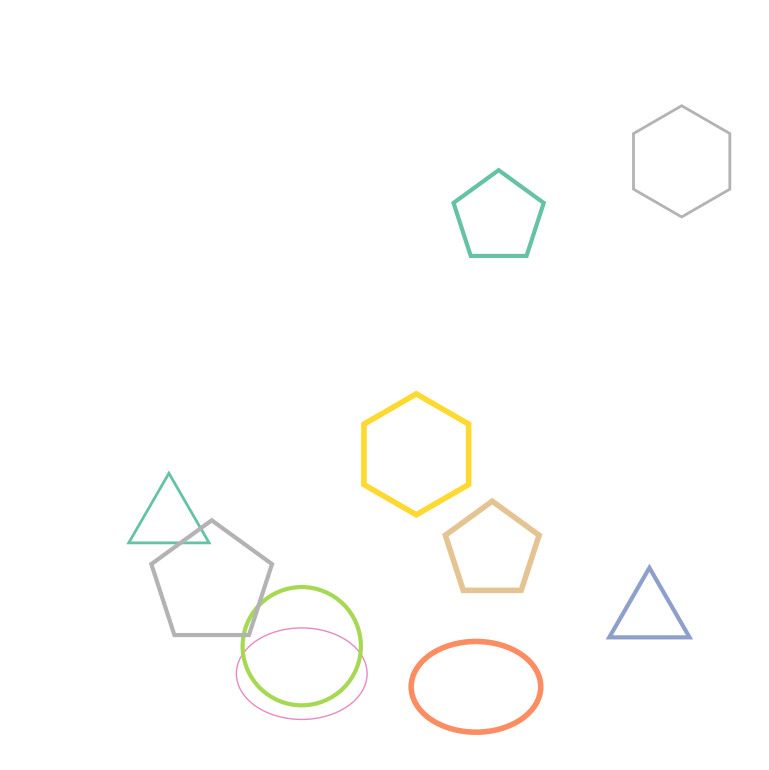[{"shape": "triangle", "thickness": 1, "radius": 0.3, "center": [0.219, 0.325]}, {"shape": "pentagon", "thickness": 1.5, "radius": 0.31, "center": [0.648, 0.717]}, {"shape": "oval", "thickness": 2, "radius": 0.42, "center": [0.618, 0.108]}, {"shape": "triangle", "thickness": 1.5, "radius": 0.3, "center": [0.843, 0.202]}, {"shape": "oval", "thickness": 0.5, "radius": 0.42, "center": [0.392, 0.125]}, {"shape": "circle", "thickness": 1.5, "radius": 0.38, "center": [0.392, 0.161]}, {"shape": "hexagon", "thickness": 2, "radius": 0.39, "center": [0.541, 0.41]}, {"shape": "pentagon", "thickness": 2, "radius": 0.32, "center": [0.639, 0.285]}, {"shape": "pentagon", "thickness": 1.5, "radius": 0.41, "center": [0.275, 0.242]}, {"shape": "hexagon", "thickness": 1, "radius": 0.36, "center": [0.885, 0.79]}]